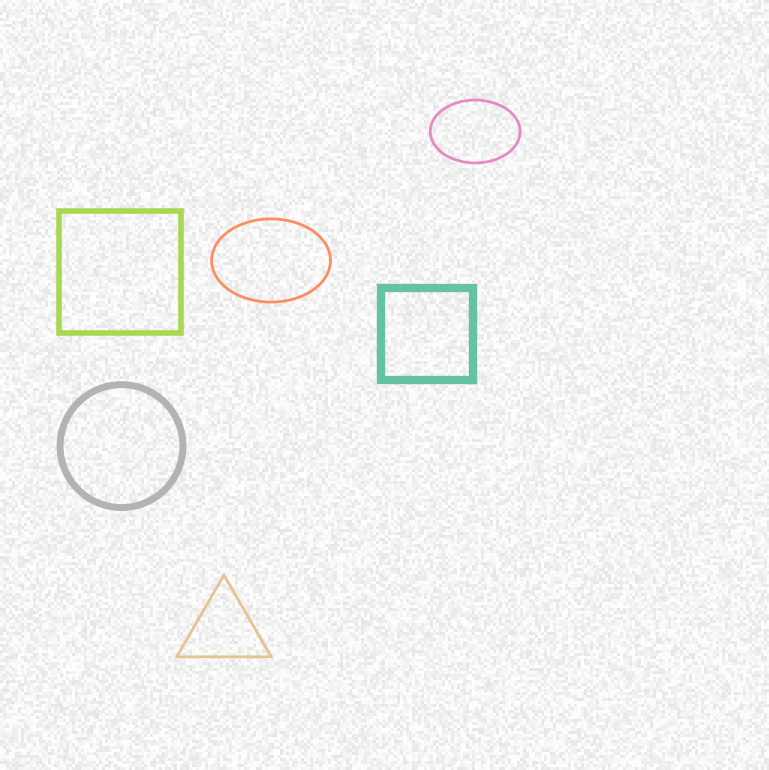[{"shape": "square", "thickness": 3, "radius": 0.3, "center": [0.555, 0.566]}, {"shape": "oval", "thickness": 1, "radius": 0.39, "center": [0.352, 0.662]}, {"shape": "oval", "thickness": 1, "radius": 0.29, "center": [0.617, 0.829]}, {"shape": "square", "thickness": 2, "radius": 0.4, "center": [0.156, 0.647]}, {"shape": "triangle", "thickness": 1, "radius": 0.35, "center": [0.291, 0.182]}, {"shape": "circle", "thickness": 2.5, "radius": 0.4, "center": [0.158, 0.421]}]